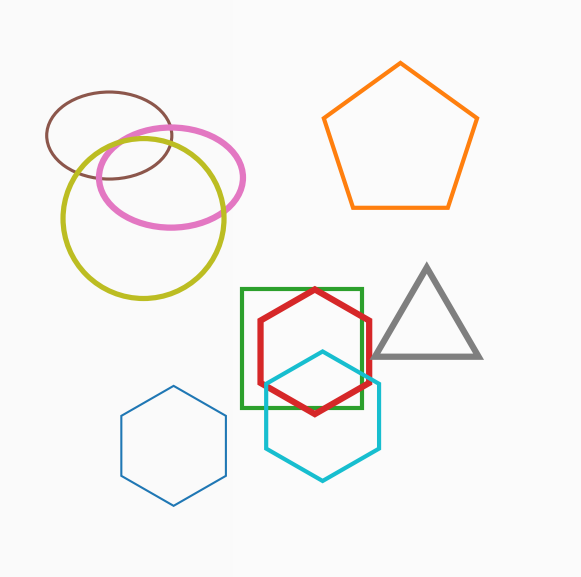[{"shape": "hexagon", "thickness": 1, "radius": 0.52, "center": [0.299, 0.227]}, {"shape": "pentagon", "thickness": 2, "radius": 0.69, "center": [0.689, 0.751]}, {"shape": "square", "thickness": 2, "radius": 0.52, "center": [0.52, 0.396]}, {"shape": "hexagon", "thickness": 3, "radius": 0.54, "center": [0.542, 0.39]}, {"shape": "oval", "thickness": 1.5, "radius": 0.54, "center": [0.188, 0.764]}, {"shape": "oval", "thickness": 3, "radius": 0.62, "center": [0.294, 0.692]}, {"shape": "triangle", "thickness": 3, "radius": 0.51, "center": [0.734, 0.433]}, {"shape": "circle", "thickness": 2.5, "radius": 0.69, "center": [0.247, 0.621]}, {"shape": "hexagon", "thickness": 2, "radius": 0.56, "center": [0.555, 0.278]}]